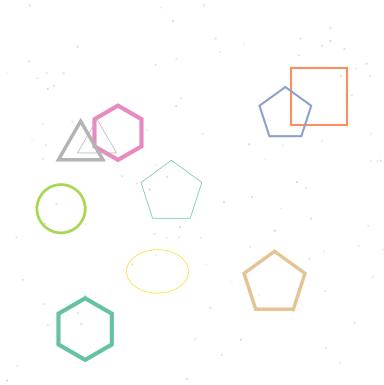[{"shape": "hexagon", "thickness": 3, "radius": 0.4, "center": [0.221, 0.145]}, {"shape": "pentagon", "thickness": 0.5, "radius": 0.42, "center": [0.445, 0.5]}, {"shape": "square", "thickness": 1.5, "radius": 0.37, "center": [0.828, 0.75]}, {"shape": "pentagon", "thickness": 1.5, "radius": 0.35, "center": [0.741, 0.703]}, {"shape": "hexagon", "thickness": 3, "radius": 0.35, "center": [0.306, 0.655]}, {"shape": "circle", "thickness": 2, "radius": 0.31, "center": [0.159, 0.458]}, {"shape": "oval", "thickness": 0.5, "radius": 0.4, "center": [0.409, 0.295]}, {"shape": "pentagon", "thickness": 2.5, "radius": 0.42, "center": [0.713, 0.264]}, {"shape": "triangle", "thickness": 2.5, "radius": 0.33, "center": [0.21, 0.618]}, {"shape": "triangle", "thickness": 0.5, "radius": 0.29, "center": [0.252, 0.632]}]